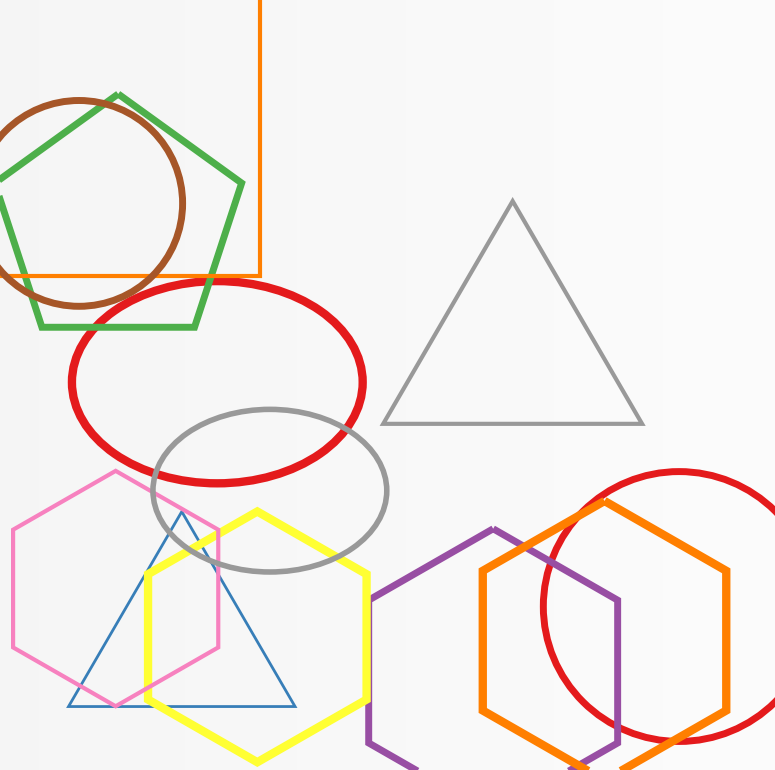[{"shape": "oval", "thickness": 3, "radius": 0.94, "center": [0.28, 0.504]}, {"shape": "circle", "thickness": 2.5, "radius": 0.88, "center": [0.876, 0.212]}, {"shape": "triangle", "thickness": 1, "radius": 0.84, "center": [0.235, 0.167]}, {"shape": "pentagon", "thickness": 2.5, "radius": 0.84, "center": [0.153, 0.71]}, {"shape": "hexagon", "thickness": 2.5, "radius": 0.93, "center": [0.636, 0.128]}, {"shape": "hexagon", "thickness": 3, "radius": 0.91, "center": [0.78, 0.168]}, {"shape": "square", "thickness": 1.5, "radius": 0.99, "center": [0.137, 0.84]}, {"shape": "hexagon", "thickness": 3, "radius": 0.81, "center": [0.332, 0.173]}, {"shape": "circle", "thickness": 2.5, "radius": 0.67, "center": [0.102, 0.736]}, {"shape": "hexagon", "thickness": 1.5, "radius": 0.76, "center": [0.149, 0.236]}, {"shape": "oval", "thickness": 2, "radius": 0.75, "center": [0.348, 0.363]}, {"shape": "triangle", "thickness": 1.5, "radius": 0.96, "center": [0.661, 0.546]}]